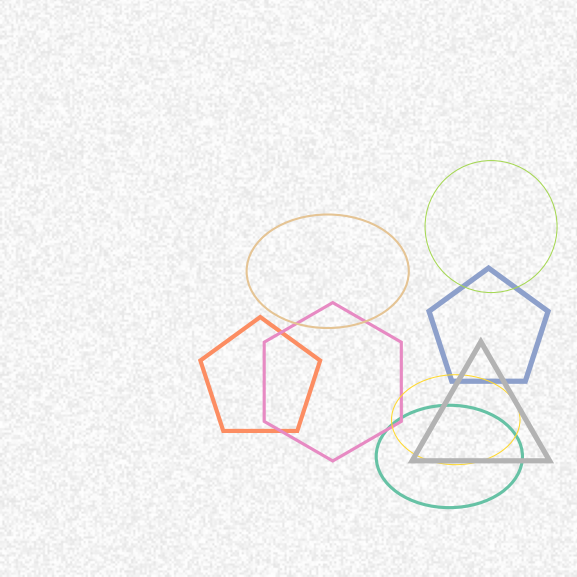[{"shape": "oval", "thickness": 1.5, "radius": 0.63, "center": [0.778, 0.209]}, {"shape": "pentagon", "thickness": 2, "radius": 0.55, "center": [0.451, 0.341]}, {"shape": "pentagon", "thickness": 2.5, "radius": 0.54, "center": [0.846, 0.427]}, {"shape": "hexagon", "thickness": 1.5, "radius": 0.69, "center": [0.576, 0.338]}, {"shape": "circle", "thickness": 0.5, "radius": 0.57, "center": [0.85, 0.607]}, {"shape": "oval", "thickness": 0.5, "radius": 0.56, "center": [0.789, 0.272]}, {"shape": "oval", "thickness": 1, "radius": 0.7, "center": [0.567, 0.529]}, {"shape": "triangle", "thickness": 2.5, "radius": 0.69, "center": [0.833, 0.27]}]